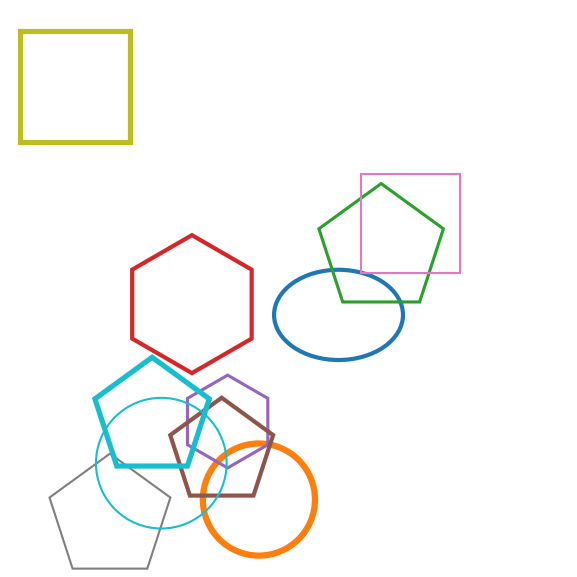[{"shape": "oval", "thickness": 2, "radius": 0.56, "center": [0.586, 0.454]}, {"shape": "circle", "thickness": 3, "radius": 0.49, "center": [0.448, 0.134]}, {"shape": "pentagon", "thickness": 1.5, "radius": 0.57, "center": [0.66, 0.568]}, {"shape": "hexagon", "thickness": 2, "radius": 0.6, "center": [0.332, 0.473]}, {"shape": "hexagon", "thickness": 1.5, "radius": 0.4, "center": [0.394, 0.269]}, {"shape": "pentagon", "thickness": 2, "radius": 0.47, "center": [0.384, 0.217]}, {"shape": "square", "thickness": 1, "radius": 0.43, "center": [0.71, 0.612]}, {"shape": "pentagon", "thickness": 1, "radius": 0.55, "center": [0.19, 0.104]}, {"shape": "square", "thickness": 2.5, "radius": 0.48, "center": [0.13, 0.849]}, {"shape": "pentagon", "thickness": 2.5, "radius": 0.52, "center": [0.263, 0.276]}, {"shape": "circle", "thickness": 1, "radius": 0.57, "center": [0.279, 0.197]}]